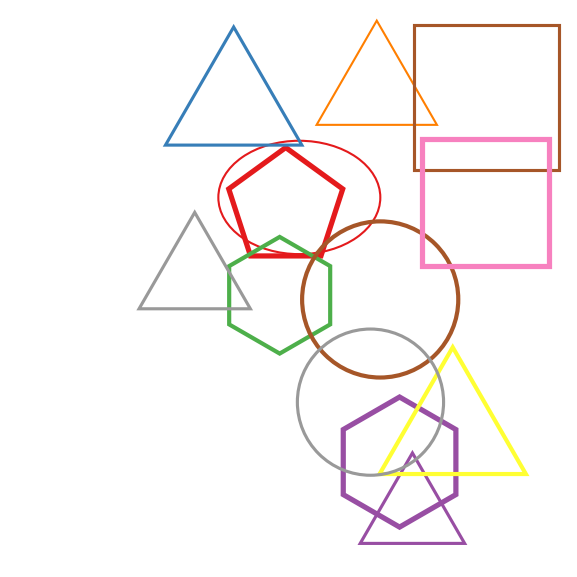[{"shape": "oval", "thickness": 1, "radius": 0.7, "center": [0.518, 0.657]}, {"shape": "pentagon", "thickness": 2.5, "radius": 0.52, "center": [0.495, 0.64]}, {"shape": "triangle", "thickness": 1.5, "radius": 0.68, "center": [0.405, 0.816]}, {"shape": "hexagon", "thickness": 2, "radius": 0.5, "center": [0.484, 0.488]}, {"shape": "hexagon", "thickness": 2.5, "radius": 0.56, "center": [0.692, 0.199]}, {"shape": "triangle", "thickness": 1.5, "radius": 0.52, "center": [0.714, 0.11]}, {"shape": "triangle", "thickness": 1, "radius": 0.6, "center": [0.652, 0.843]}, {"shape": "triangle", "thickness": 2, "radius": 0.73, "center": [0.784, 0.251]}, {"shape": "circle", "thickness": 2, "radius": 0.68, "center": [0.658, 0.481]}, {"shape": "square", "thickness": 1.5, "radius": 0.63, "center": [0.843, 0.83]}, {"shape": "square", "thickness": 2.5, "radius": 0.55, "center": [0.841, 0.648]}, {"shape": "triangle", "thickness": 1.5, "radius": 0.56, "center": [0.337, 0.52]}, {"shape": "circle", "thickness": 1.5, "radius": 0.63, "center": [0.642, 0.303]}]